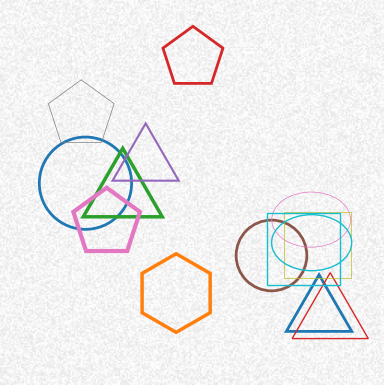[{"shape": "circle", "thickness": 2, "radius": 0.6, "center": [0.222, 0.524]}, {"shape": "triangle", "thickness": 2, "radius": 0.49, "center": [0.829, 0.188]}, {"shape": "hexagon", "thickness": 2.5, "radius": 0.51, "center": [0.457, 0.239]}, {"shape": "triangle", "thickness": 2.5, "radius": 0.59, "center": [0.319, 0.496]}, {"shape": "pentagon", "thickness": 2, "radius": 0.41, "center": [0.501, 0.85]}, {"shape": "triangle", "thickness": 1, "radius": 0.57, "center": [0.858, 0.178]}, {"shape": "triangle", "thickness": 1.5, "radius": 0.5, "center": [0.378, 0.58]}, {"shape": "circle", "thickness": 2, "radius": 0.46, "center": [0.705, 0.336]}, {"shape": "pentagon", "thickness": 3, "radius": 0.45, "center": [0.277, 0.422]}, {"shape": "oval", "thickness": 0.5, "radius": 0.51, "center": [0.808, 0.43]}, {"shape": "pentagon", "thickness": 0.5, "radius": 0.45, "center": [0.211, 0.703]}, {"shape": "square", "thickness": 0.5, "radius": 0.43, "center": [0.824, 0.364]}, {"shape": "oval", "thickness": 1, "radius": 0.52, "center": [0.809, 0.37]}, {"shape": "square", "thickness": 1, "radius": 0.47, "center": [0.788, 0.353]}]